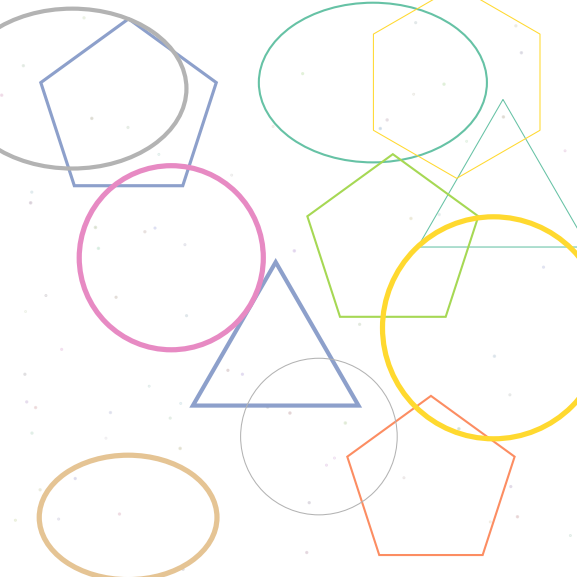[{"shape": "oval", "thickness": 1, "radius": 0.99, "center": [0.646, 0.856]}, {"shape": "triangle", "thickness": 0.5, "radius": 0.85, "center": [0.871, 0.657]}, {"shape": "pentagon", "thickness": 1, "radius": 0.76, "center": [0.746, 0.161]}, {"shape": "pentagon", "thickness": 1.5, "radius": 0.8, "center": [0.223, 0.807]}, {"shape": "triangle", "thickness": 2, "radius": 0.83, "center": [0.477, 0.38]}, {"shape": "circle", "thickness": 2.5, "radius": 0.8, "center": [0.297, 0.553]}, {"shape": "pentagon", "thickness": 1, "radius": 0.78, "center": [0.68, 0.576]}, {"shape": "circle", "thickness": 2.5, "radius": 0.96, "center": [0.855, 0.432]}, {"shape": "hexagon", "thickness": 0.5, "radius": 0.83, "center": [0.791, 0.857]}, {"shape": "oval", "thickness": 2.5, "radius": 0.77, "center": [0.222, 0.103]}, {"shape": "circle", "thickness": 0.5, "radius": 0.68, "center": [0.552, 0.243]}, {"shape": "oval", "thickness": 2, "radius": 0.99, "center": [0.125, 0.846]}]